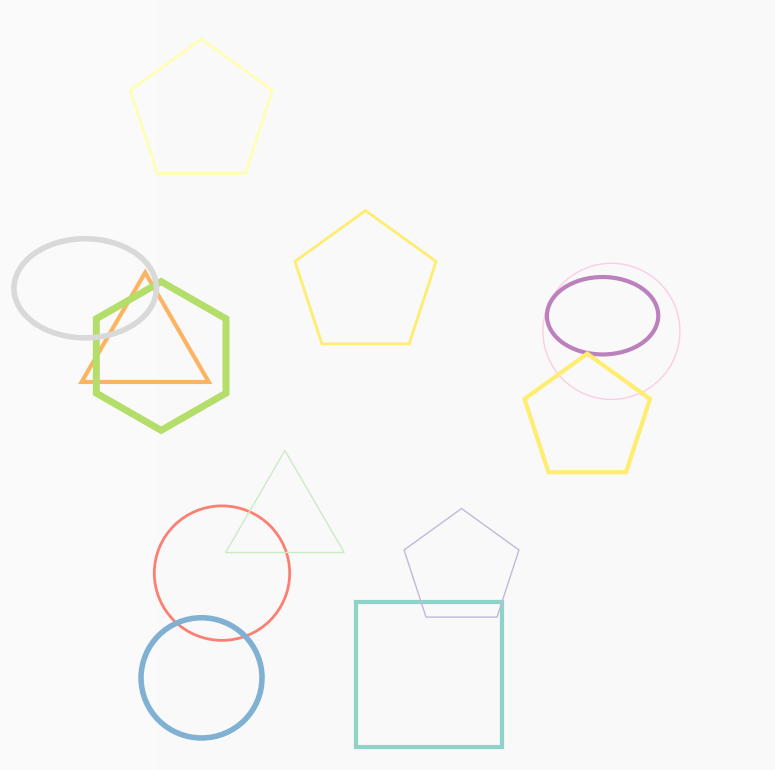[{"shape": "square", "thickness": 1.5, "radius": 0.47, "center": [0.554, 0.124]}, {"shape": "pentagon", "thickness": 1, "radius": 0.48, "center": [0.26, 0.853]}, {"shape": "pentagon", "thickness": 0.5, "radius": 0.39, "center": [0.596, 0.262]}, {"shape": "circle", "thickness": 1, "radius": 0.44, "center": [0.286, 0.256]}, {"shape": "circle", "thickness": 2, "radius": 0.39, "center": [0.26, 0.12]}, {"shape": "triangle", "thickness": 1.5, "radius": 0.47, "center": [0.187, 0.551]}, {"shape": "hexagon", "thickness": 2.5, "radius": 0.48, "center": [0.208, 0.538]}, {"shape": "circle", "thickness": 0.5, "radius": 0.44, "center": [0.789, 0.57]}, {"shape": "oval", "thickness": 2, "radius": 0.46, "center": [0.11, 0.626]}, {"shape": "oval", "thickness": 1.5, "radius": 0.36, "center": [0.778, 0.59]}, {"shape": "triangle", "thickness": 0.5, "radius": 0.44, "center": [0.368, 0.327]}, {"shape": "pentagon", "thickness": 1.5, "radius": 0.43, "center": [0.758, 0.456]}, {"shape": "pentagon", "thickness": 1, "radius": 0.48, "center": [0.472, 0.631]}]